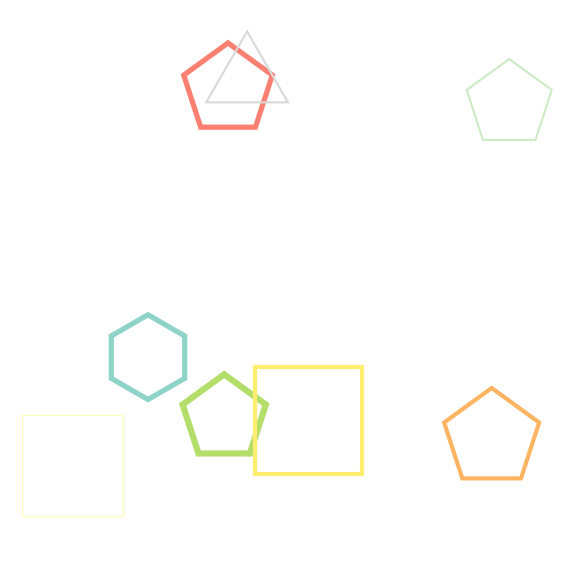[{"shape": "hexagon", "thickness": 2.5, "radius": 0.37, "center": [0.256, 0.381]}, {"shape": "square", "thickness": 0.5, "radius": 0.44, "center": [0.126, 0.193]}, {"shape": "pentagon", "thickness": 2.5, "radius": 0.4, "center": [0.395, 0.844]}, {"shape": "pentagon", "thickness": 2, "radius": 0.43, "center": [0.851, 0.241]}, {"shape": "pentagon", "thickness": 3, "radius": 0.38, "center": [0.388, 0.275]}, {"shape": "triangle", "thickness": 1, "radius": 0.41, "center": [0.428, 0.863]}, {"shape": "pentagon", "thickness": 1, "radius": 0.39, "center": [0.882, 0.819]}, {"shape": "square", "thickness": 2, "radius": 0.46, "center": [0.535, 0.272]}]